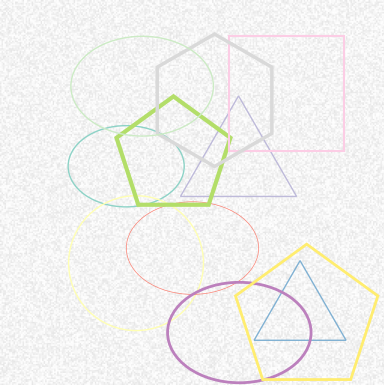[{"shape": "oval", "thickness": 1, "radius": 0.75, "center": [0.328, 0.568]}, {"shape": "circle", "thickness": 1, "radius": 0.88, "center": [0.353, 0.317]}, {"shape": "triangle", "thickness": 1, "radius": 0.87, "center": [0.62, 0.577]}, {"shape": "oval", "thickness": 0.5, "radius": 0.86, "center": [0.5, 0.356]}, {"shape": "triangle", "thickness": 1, "radius": 0.69, "center": [0.779, 0.185]}, {"shape": "pentagon", "thickness": 3, "radius": 0.78, "center": [0.451, 0.594]}, {"shape": "square", "thickness": 1.5, "radius": 0.75, "center": [0.745, 0.758]}, {"shape": "hexagon", "thickness": 2.5, "radius": 0.86, "center": [0.557, 0.74]}, {"shape": "oval", "thickness": 2, "radius": 0.93, "center": [0.622, 0.136]}, {"shape": "oval", "thickness": 1, "radius": 0.93, "center": [0.369, 0.776]}, {"shape": "pentagon", "thickness": 2, "radius": 0.97, "center": [0.797, 0.171]}]